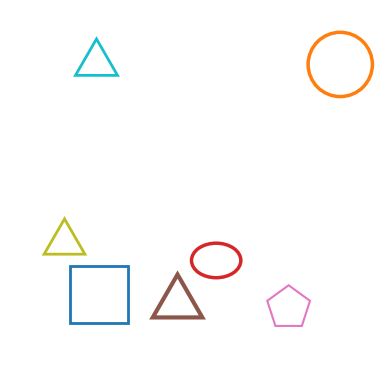[{"shape": "square", "thickness": 2, "radius": 0.37, "center": [0.257, 0.236]}, {"shape": "circle", "thickness": 2.5, "radius": 0.42, "center": [0.884, 0.833]}, {"shape": "oval", "thickness": 2.5, "radius": 0.32, "center": [0.561, 0.324]}, {"shape": "triangle", "thickness": 3, "radius": 0.37, "center": [0.461, 0.213]}, {"shape": "pentagon", "thickness": 1.5, "radius": 0.29, "center": [0.75, 0.201]}, {"shape": "triangle", "thickness": 2, "radius": 0.31, "center": [0.168, 0.37]}, {"shape": "triangle", "thickness": 2, "radius": 0.32, "center": [0.251, 0.836]}]